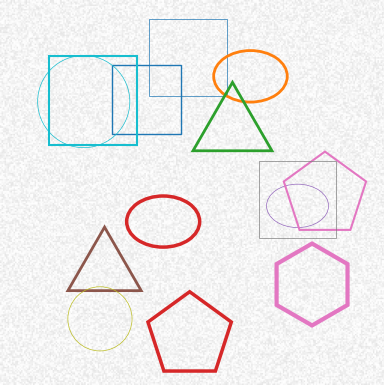[{"shape": "square", "thickness": 0.5, "radius": 0.5, "center": [0.488, 0.85]}, {"shape": "square", "thickness": 1, "radius": 0.45, "center": [0.38, 0.742]}, {"shape": "oval", "thickness": 2, "radius": 0.48, "center": [0.651, 0.802]}, {"shape": "triangle", "thickness": 2, "radius": 0.59, "center": [0.604, 0.668]}, {"shape": "oval", "thickness": 2.5, "radius": 0.47, "center": [0.424, 0.425]}, {"shape": "pentagon", "thickness": 2.5, "radius": 0.57, "center": [0.493, 0.128]}, {"shape": "oval", "thickness": 0.5, "radius": 0.4, "center": [0.773, 0.465]}, {"shape": "triangle", "thickness": 2, "radius": 0.55, "center": [0.272, 0.3]}, {"shape": "pentagon", "thickness": 1.5, "radius": 0.56, "center": [0.844, 0.494]}, {"shape": "hexagon", "thickness": 3, "radius": 0.53, "center": [0.811, 0.261]}, {"shape": "square", "thickness": 0.5, "radius": 0.5, "center": [0.773, 0.481]}, {"shape": "circle", "thickness": 0.5, "radius": 0.42, "center": [0.26, 0.172]}, {"shape": "square", "thickness": 1.5, "radius": 0.57, "center": [0.242, 0.739]}, {"shape": "circle", "thickness": 0.5, "radius": 0.6, "center": [0.217, 0.736]}]